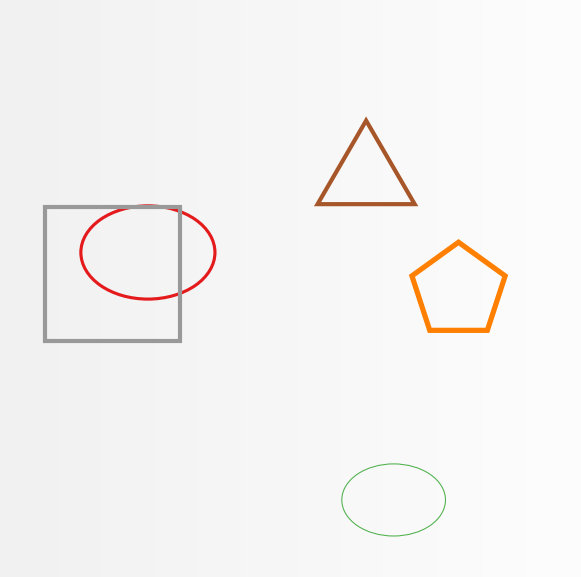[{"shape": "oval", "thickness": 1.5, "radius": 0.58, "center": [0.254, 0.562]}, {"shape": "oval", "thickness": 0.5, "radius": 0.45, "center": [0.677, 0.133]}, {"shape": "pentagon", "thickness": 2.5, "radius": 0.42, "center": [0.789, 0.495]}, {"shape": "triangle", "thickness": 2, "radius": 0.48, "center": [0.63, 0.694]}, {"shape": "square", "thickness": 2, "radius": 0.58, "center": [0.194, 0.525]}]